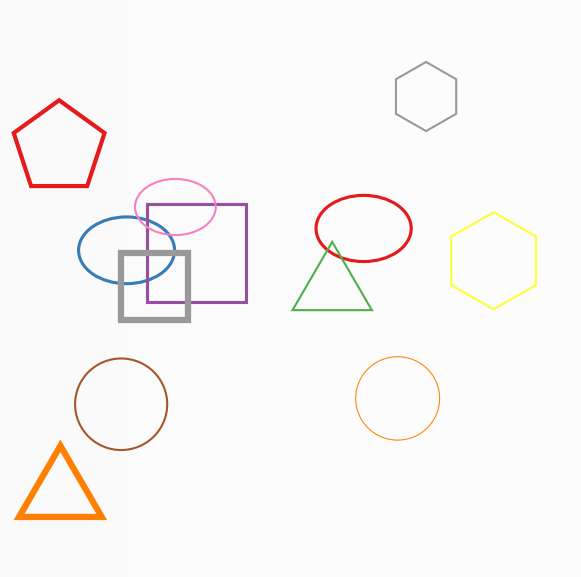[{"shape": "oval", "thickness": 1.5, "radius": 0.41, "center": [0.626, 0.604]}, {"shape": "pentagon", "thickness": 2, "radius": 0.41, "center": [0.102, 0.743]}, {"shape": "oval", "thickness": 1.5, "radius": 0.41, "center": [0.218, 0.566]}, {"shape": "triangle", "thickness": 1, "radius": 0.39, "center": [0.572, 0.501]}, {"shape": "square", "thickness": 1.5, "radius": 0.42, "center": [0.338, 0.561]}, {"shape": "triangle", "thickness": 3, "radius": 0.41, "center": [0.104, 0.145]}, {"shape": "circle", "thickness": 0.5, "radius": 0.36, "center": [0.684, 0.309]}, {"shape": "hexagon", "thickness": 1, "radius": 0.42, "center": [0.849, 0.548]}, {"shape": "circle", "thickness": 1, "radius": 0.4, "center": [0.208, 0.299]}, {"shape": "oval", "thickness": 1, "radius": 0.35, "center": [0.302, 0.641]}, {"shape": "hexagon", "thickness": 1, "radius": 0.3, "center": [0.733, 0.832]}, {"shape": "square", "thickness": 3, "radius": 0.29, "center": [0.265, 0.503]}]